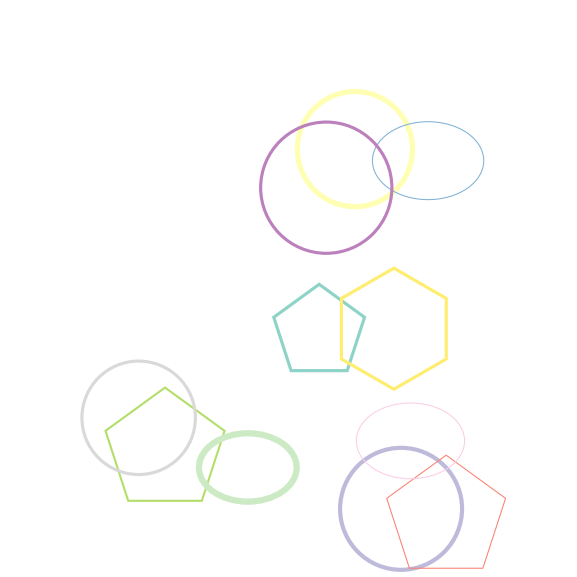[{"shape": "pentagon", "thickness": 1.5, "radius": 0.41, "center": [0.553, 0.424]}, {"shape": "circle", "thickness": 2.5, "radius": 0.5, "center": [0.615, 0.741]}, {"shape": "circle", "thickness": 2, "radius": 0.53, "center": [0.695, 0.118]}, {"shape": "pentagon", "thickness": 0.5, "radius": 0.54, "center": [0.773, 0.103]}, {"shape": "oval", "thickness": 0.5, "radius": 0.48, "center": [0.741, 0.721]}, {"shape": "pentagon", "thickness": 1, "radius": 0.54, "center": [0.286, 0.22]}, {"shape": "oval", "thickness": 0.5, "radius": 0.47, "center": [0.711, 0.236]}, {"shape": "circle", "thickness": 1.5, "radius": 0.49, "center": [0.24, 0.276]}, {"shape": "circle", "thickness": 1.5, "radius": 0.57, "center": [0.565, 0.674]}, {"shape": "oval", "thickness": 3, "radius": 0.42, "center": [0.429, 0.19]}, {"shape": "hexagon", "thickness": 1.5, "radius": 0.52, "center": [0.682, 0.43]}]